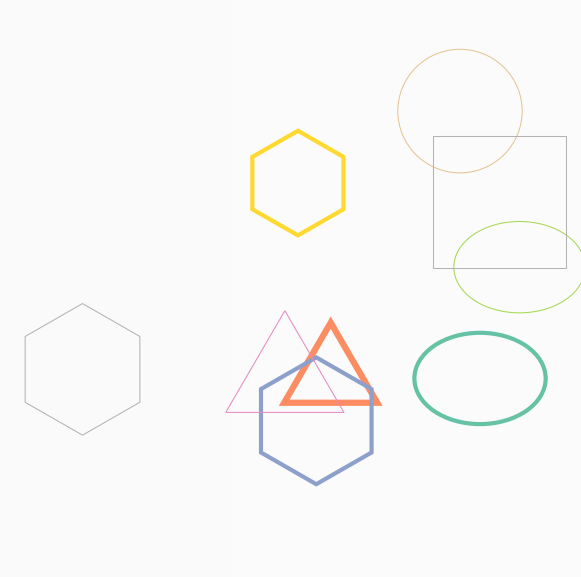[{"shape": "oval", "thickness": 2, "radius": 0.56, "center": [0.826, 0.344]}, {"shape": "triangle", "thickness": 3, "radius": 0.46, "center": [0.569, 0.348]}, {"shape": "hexagon", "thickness": 2, "radius": 0.55, "center": [0.544, 0.271]}, {"shape": "triangle", "thickness": 0.5, "radius": 0.59, "center": [0.49, 0.344]}, {"shape": "oval", "thickness": 0.5, "radius": 0.56, "center": [0.894, 0.537]}, {"shape": "hexagon", "thickness": 2, "radius": 0.45, "center": [0.513, 0.682]}, {"shape": "circle", "thickness": 0.5, "radius": 0.53, "center": [0.791, 0.807]}, {"shape": "hexagon", "thickness": 0.5, "radius": 0.57, "center": [0.142, 0.36]}, {"shape": "square", "thickness": 0.5, "radius": 0.57, "center": [0.859, 0.65]}]